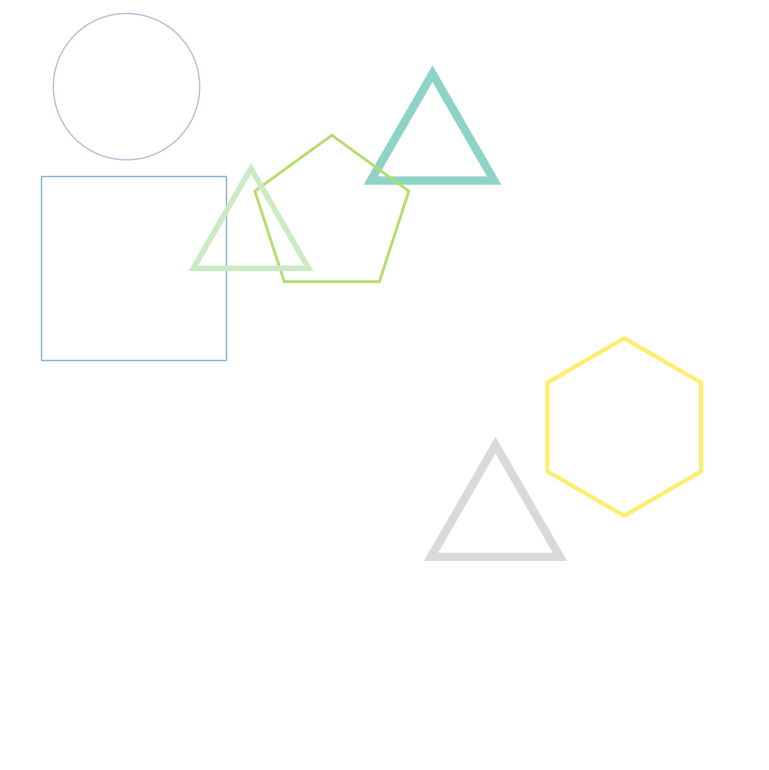[{"shape": "triangle", "thickness": 3, "radius": 0.46, "center": [0.562, 0.812]}, {"shape": "circle", "thickness": 0.5, "radius": 0.48, "center": [0.164, 0.887]}, {"shape": "square", "thickness": 0.5, "radius": 0.6, "center": [0.173, 0.652]}, {"shape": "pentagon", "thickness": 1, "radius": 0.53, "center": [0.431, 0.719]}, {"shape": "triangle", "thickness": 3, "radius": 0.48, "center": [0.643, 0.325]}, {"shape": "triangle", "thickness": 2, "radius": 0.43, "center": [0.326, 0.695]}, {"shape": "hexagon", "thickness": 1.5, "radius": 0.58, "center": [0.811, 0.445]}]